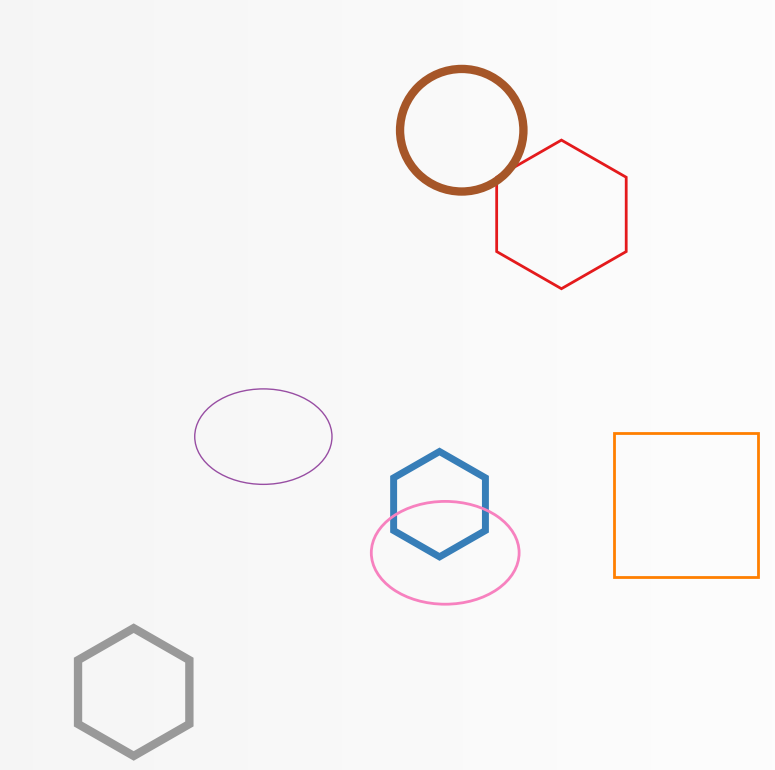[{"shape": "hexagon", "thickness": 1, "radius": 0.48, "center": [0.724, 0.722]}, {"shape": "hexagon", "thickness": 2.5, "radius": 0.34, "center": [0.567, 0.345]}, {"shape": "oval", "thickness": 0.5, "radius": 0.44, "center": [0.34, 0.433]}, {"shape": "square", "thickness": 1, "radius": 0.46, "center": [0.886, 0.344]}, {"shape": "circle", "thickness": 3, "radius": 0.4, "center": [0.596, 0.831]}, {"shape": "oval", "thickness": 1, "radius": 0.48, "center": [0.574, 0.282]}, {"shape": "hexagon", "thickness": 3, "radius": 0.41, "center": [0.173, 0.101]}]